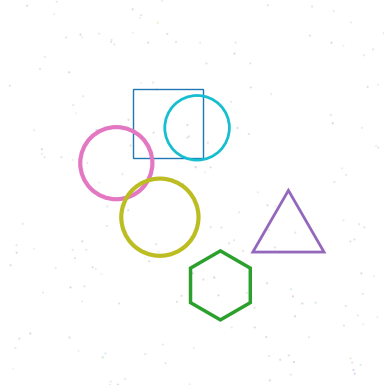[{"shape": "square", "thickness": 1, "radius": 0.45, "center": [0.437, 0.679]}, {"shape": "hexagon", "thickness": 2.5, "radius": 0.45, "center": [0.572, 0.259]}, {"shape": "triangle", "thickness": 2, "radius": 0.53, "center": [0.749, 0.399]}, {"shape": "circle", "thickness": 3, "radius": 0.47, "center": [0.302, 0.576]}, {"shape": "circle", "thickness": 3, "radius": 0.5, "center": [0.415, 0.436]}, {"shape": "circle", "thickness": 2, "radius": 0.42, "center": [0.512, 0.668]}]